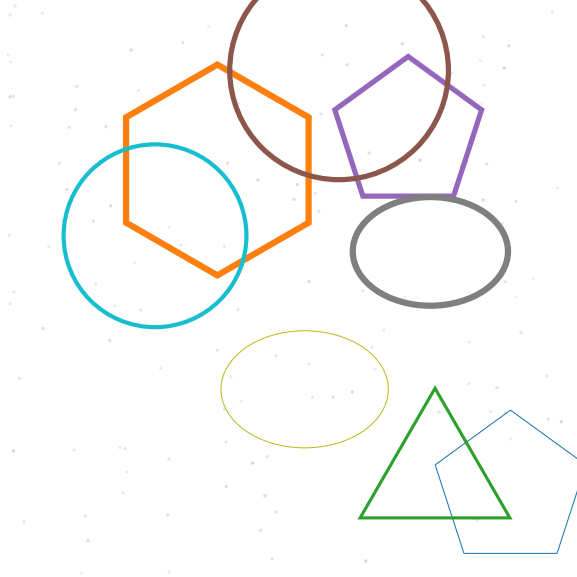[{"shape": "pentagon", "thickness": 0.5, "radius": 0.69, "center": [0.884, 0.152]}, {"shape": "hexagon", "thickness": 3, "radius": 0.91, "center": [0.376, 0.705]}, {"shape": "triangle", "thickness": 1.5, "radius": 0.75, "center": [0.753, 0.177]}, {"shape": "pentagon", "thickness": 2.5, "radius": 0.67, "center": [0.707, 0.768]}, {"shape": "circle", "thickness": 2.5, "radius": 0.95, "center": [0.587, 0.877]}, {"shape": "oval", "thickness": 3, "radius": 0.67, "center": [0.745, 0.564]}, {"shape": "oval", "thickness": 0.5, "radius": 0.72, "center": [0.528, 0.325]}, {"shape": "circle", "thickness": 2, "radius": 0.79, "center": [0.268, 0.591]}]